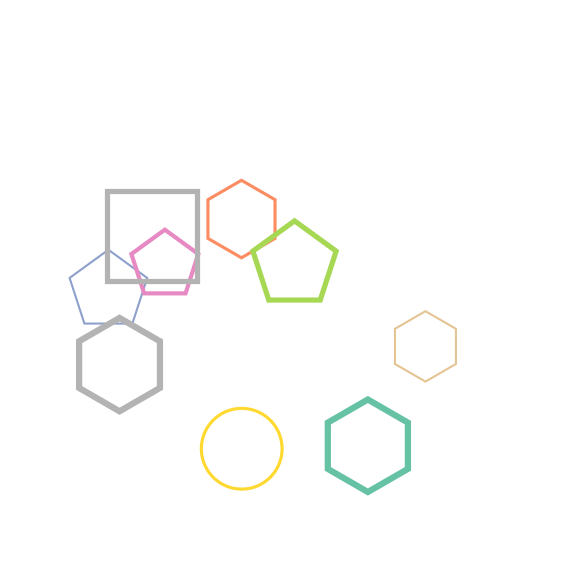[{"shape": "hexagon", "thickness": 3, "radius": 0.4, "center": [0.637, 0.227]}, {"shape": "hexagon", "thickness": 1.5, "radius": 0.34, "center": [0.418, 0.62]}, {"shape": "pentagon", "thickness": 1, "radius": 0.35, "center": [0.188, 0.496]}, {"shape": "pentagon", "thickness": 2, "radius": 0.3, "center": [0.285, 0.54]}, {"shape": "pentagon", "thickness": 2.5, "radius": 0.38, "center": [0.51, 0.541]}, {"shape": "circle", "thickness": 1.5, "radius": 0.35, "center": [0.419, 0.222]}, {"shape": "hexagon", "thickness": 1, "radius": 0.3, "center": [0.737, 0.399]}, {"shape": "square", "thickness": 2.5, "radius": 0.39, "center": [0.263, 0.591]}, {"shape": "hexagon", "thickness": 3, "radius": 0.4, "center": [0.207, 0.368]}]